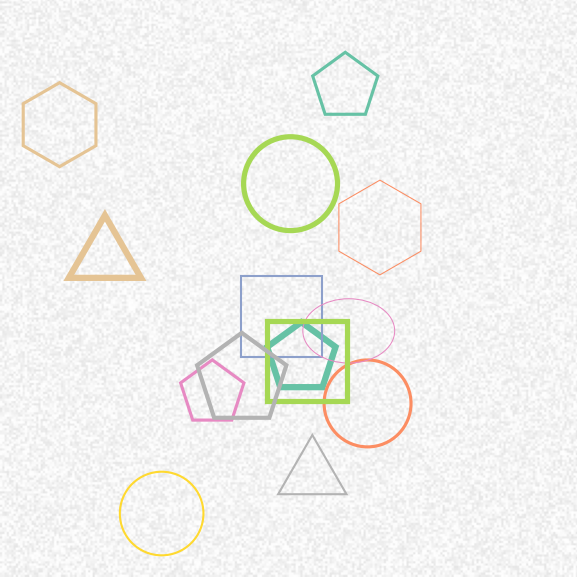[{"shape": "pentagon", "thickness": 3, "radius": 0.31, "center": [0.522, 0.379]}, {"shape": "pentagon", "thickness": 1.5, "radius": 0.3, "center": [0.598, 0.849]}, {"shape": "hexagon", "thickness": 0.5, "radius": 0.41, "center": [0.658, 0.605]}, {"shape": "circle", "thickness": 1.5, "radius": 0.38, "center": [0.636, 0.301]}, {"shape": "square", "thickness": 1, "radius": 0.35, "center": [0.487, 0.451]}, {"shape": "oval", "thickness": 0.5, "radius": 0.4, "center": [0.604, 0.426]}, {"shape": "pentagon", "thickness": 1.5, "radius": 0.29, "center": [0.368, 0.318]}, {"shape": "square", "thickness": 2.5, "radius": 0.35, "center": [0.532, 0.374]}, {"shape": "circle", "thickness": 2.5, "radius": 0.41, "center": [0.503, 0.681]}, {"shape": "circle", "thickness": 1, "radius": 0.36, "center": [0.28, 0.11]}, {"shape": "triangle", "thickness": 3, "radius": 0.36, "center": [0.182, 0.554]}, {"shape": "hexagon", "thickness": 1.5, "radius": 0.36, "center": [0.103, 0.783]}, {"shape": "triangle", "thickness": 1, "radius": 0.34, "center": [0.541, 0.178]}, {"shape": "pentagon", "thickness": 2, "radius": 0.41, "center": [0.419, 0.342]}]